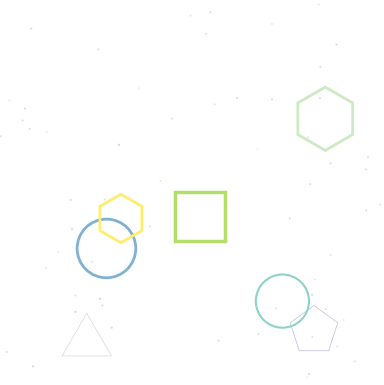[{"shape": "circle", "thickness": 1.5, "radius": 0.35, "center": [0.734, 0.218]}, {"shape": "pentagon", "thickness": 0.5, "radius": 0.32, "center": [0.815, 0.141]}, {"shape": "circle", "thickness": 2, "radius": 0.38, "center": [0.277, 0.355]}, {"shape": "square", "thickness": 2.5, "radius": 0.32, "center": [0.52, 0.438]}, {"shape": "triangle", "thickness": 0.5, "radius": 0.37, "center": [0.225, 0.112]}, {"shape": "hexagon", "thickness": 2, "radius": 0.41, "center": [0.845, 0.692]}, {"shape": "hexagon", "thickness": 2, "radius": 0.31, "center": [0.314, 0.433]}]